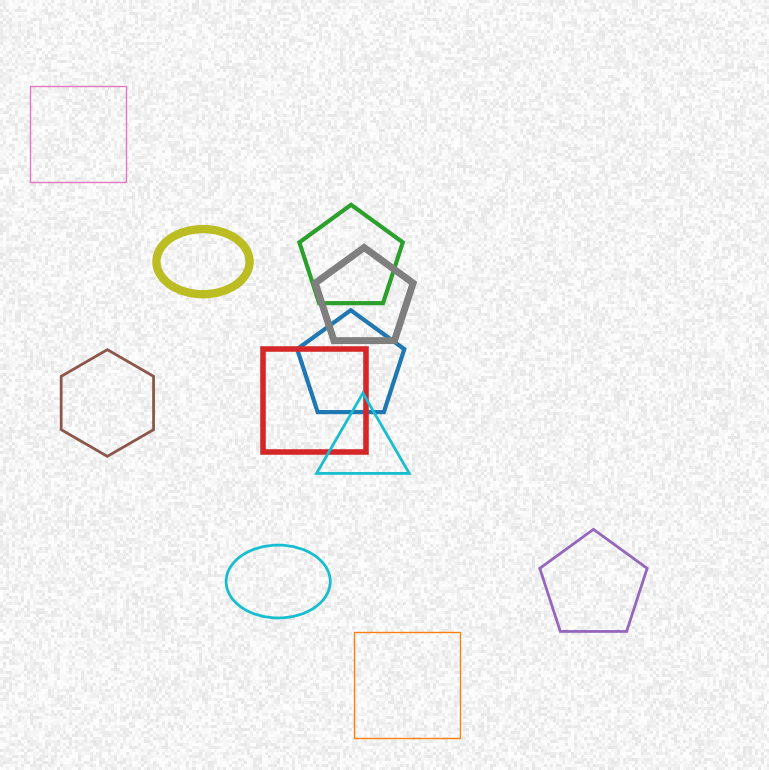[{"shape": "pentagon", "thickness": 1.5, "radius": 0.37, "center": [0.456, 0.524]}, {"shape": "square", "thickness": 0.5, "radius": 0.34, "center": [0.528, 0.111]}, {"shape": "pentagon", "thickness": 1.5, "radius": 0.35, "center": [0.456, 0.663]}, {"shape": "square", "thickness": 2, "radius": 0.34, "center": [0.409, 0.479]}, {"shape": "pentagon", "thickness": 1, "radius": 0.37, "center": [0.771, 0.239]}, {"shape": "hexagon", "thickness": 1, "radius": 0.35, "center": [0.139, 0.477]}, {"shape": "square", "thickness": 0.5, "radius": 0.31, "center": [0.102, 0.826]}, {"shape": "pentagon", "thickness": 2.5, "radius": 0.33, "center": [0.473, 0.612]}, {"shape": "oval", "thickness": 3, "radius": 0.3, "center": [0.264, 0.66]}, {"shape": "triangle", "thickness": 1, "radius": 0.35, "center": [0.471, 0.42]}, {"shape": "oval", "thickness": 1, "radius": 0.34, "center": [0.361, 0.245]}]